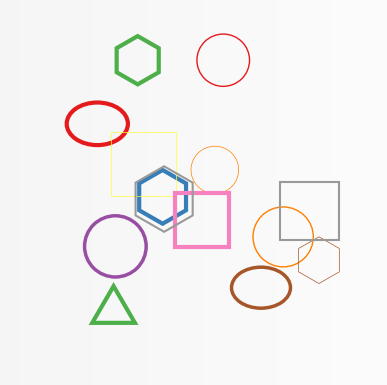[{"shape": "oval", "thickness": 3, "radius": 0.39, "center": [0.251, 0.678]}, {"shape": "circle", "thickness": 1, "radius": 0.34, "center": [0.576, 0.844]}, {"shape": "hexagon", "thickness": 3, "radius": 0.35, "center": [0.42, 0.489]}, {"shape": "hexagon", "thickness": 3, "radius": 0.31, "center": [0.355, 0.844]}, {"shape": "triangle", "thickness": 3, "radius": 0.32, "center": [0.293, 0.193]}, {"shape": "circle", "thickness": 2.5, "radius": 0.4, "center": [0.298, 0.36]}, {"shape": "circle", "thickness": 0.5, "radius": 0.31, "center": [0.554, 0.559]}, {"shape": "circle", "thickness": 1, "radius": 0.39, "center": [0.731, 0.385]}, {"shape": "square", "thickness": 0.5, "radius": 0.42, "center": [0.371, 0.573]}, {"shape": "oval", "thickness": 2.5, "radius": 0.38, "center": [0.674, 0.253]}, {"shape": "hexagon", "thickness": 0.5, "radius": 0.3, "center": [0.823, 0.324]}, {"shape": "square", "thickness": 3, "radius": 0.35, "center": [0.521, 0.429]}, {"shape": "square", "thickness": 1.5, "radius": 0.38, "center": [0.798, 0.452]}, {"shape": "hexagon", "thickness": 1.5, "radius": 0.43, "center": [0.424, 0.483]}]